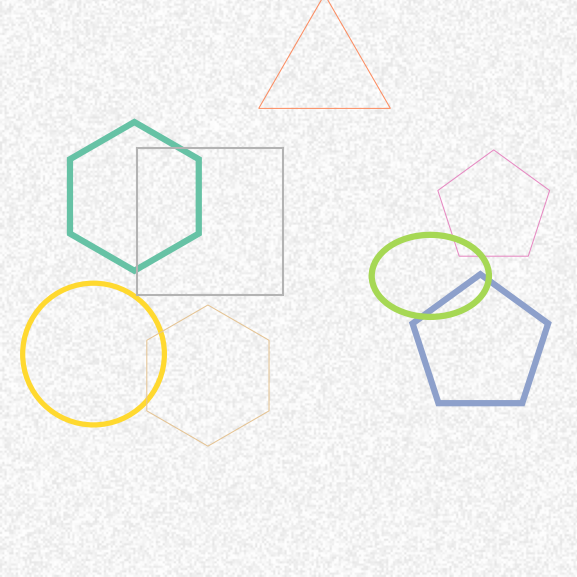[{"shape": "hexagon", "thickness": 3, "radius": 0.64, "center": [0.233, 0.659]}, {"shape": "triangle", "thickness": 0.5, "radius": 0.66, "center": [0.562, 0.877]}, {"shape": "pentagon", "thickness": 3, "radius": 0.62, "center": [0.832, 0.401]}, {"shape": "pentagon", "thickness": 0.5, "radius": 0.51, "center": [0.855, 0.638]}, {"shape": "oval", "thickness": 3, "radius": 0.51, "center": [0.745, 0.521]}, {"shape": "circle", "thickness": 2.5, "radius": 0.61, "center": [0.162, 0.386]}, {"shape": "hexagon", "thickness": 0.5, "radius": 0.61, "center": [0.36, 0.349]}, {"shape": "square", "thickness": 1, "radius": 0.63, "center": [0.363, 0.615]}]